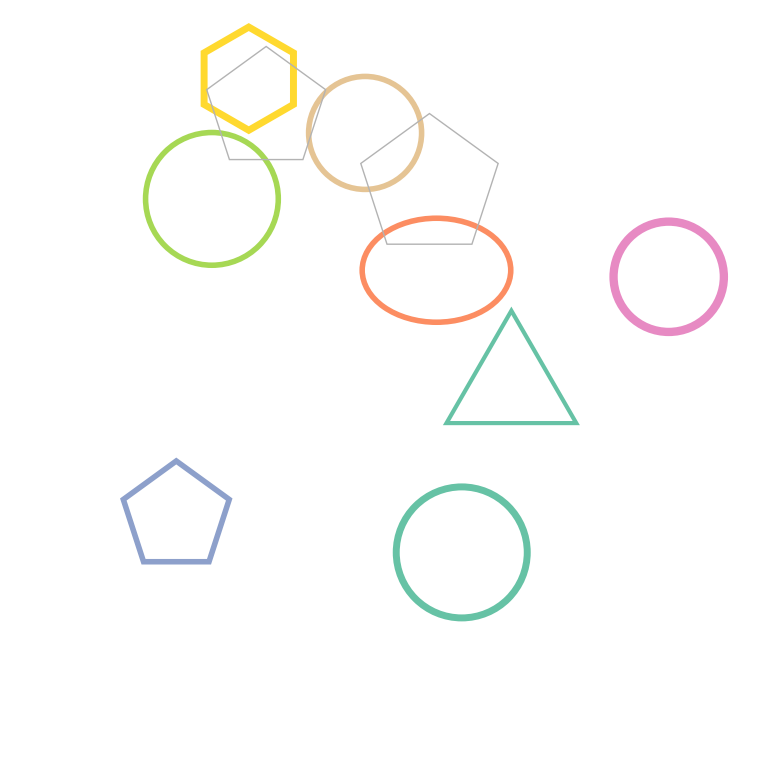[{"shape": "circle", "thickness": 2.5, "radius": 0.43, "center": [0.6, 0.283]}, {"shape": "triangle", "thickness": 1.5, "radius": 0.49, "center": [0.664, 0.499]}, {"shape": "oval", "thickness": 2, "radius": 0.48, "center": [0.567, 0.649]}, {"shape": "pentagon", "thickness": 2, "radius": 0.36, "center": [0.229, 0.329]}, {"shape": "circle", "thickness": 3, "radius": 0.36, "center": [0.868, 0.641]}, {"shape": "circle", "thickness": 2, "radius": 0.43, "center": [0.275, 0.742]}, {"shape": "hexagon", "thickness": 2.5, "radius": 0.33, "center": [0.323, 0.898]}, {"shape": "circle", "thickness": 2, "radius": 0.37, "center": [0.474, 0.827]}, {"shape": "pentagon", "thickness": 0.5, "radius": 0.47, "center": [0.558, 0.759]}, {"shape": "pentagon", "thickness": 0.5, "radius": 0.41, "center": [0.346, 0.858]}]